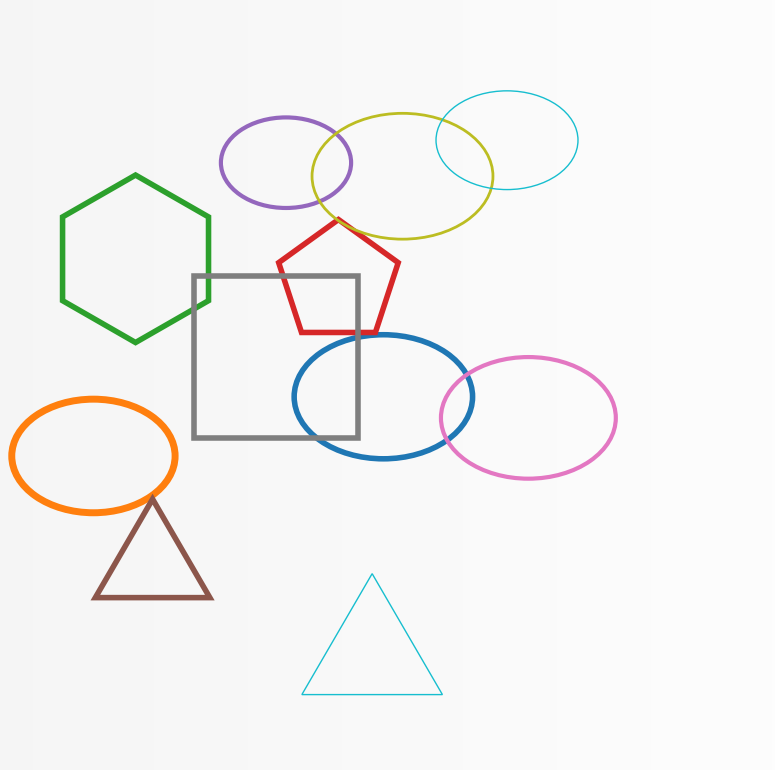[{"shape": "oval", "thickness": 2, "radius": 0.58, "center": [0.495, 0.485]}, {"shape": "oval", "thickness": 2.5, "radius": 0.53, "center": [0.121, 0.408]}, {"shape": "hexagon", "thickness": 2, "radius": 0.54, "center": [0.175, 0.664]}, {"shape": "pentagon", "thickness": 2, "radius": 0.41, "center": [0.437, 0.634]}, {"shape": "oval", "thickness": 1.5, "radius": 0.42, "center": [0.369, 0.789]}, {"shape": "triangle", "thickness": 2, "radius": 0.43, "center": [0.197, 0.267]}, {"shape": "oval", "thickness": 1.5, "radius": 0.56, "center": [0.682, 0.457]}, {"shape": "square", "thickness": 2, "radius": 0.53, "center": [0.356, 0.537]}, {"shape": "oval", "thickness": 1, "radius": 0.58, "center": [0.519, 0.771]}, {"shape": "oval", "thickness": 0.5, "radius": 0.46, "center": [0.654, 0.818]}, {"shape": "triangle", "thickness": 0.5, "radius": 0.52, "center": [0.48, 0.15]}]